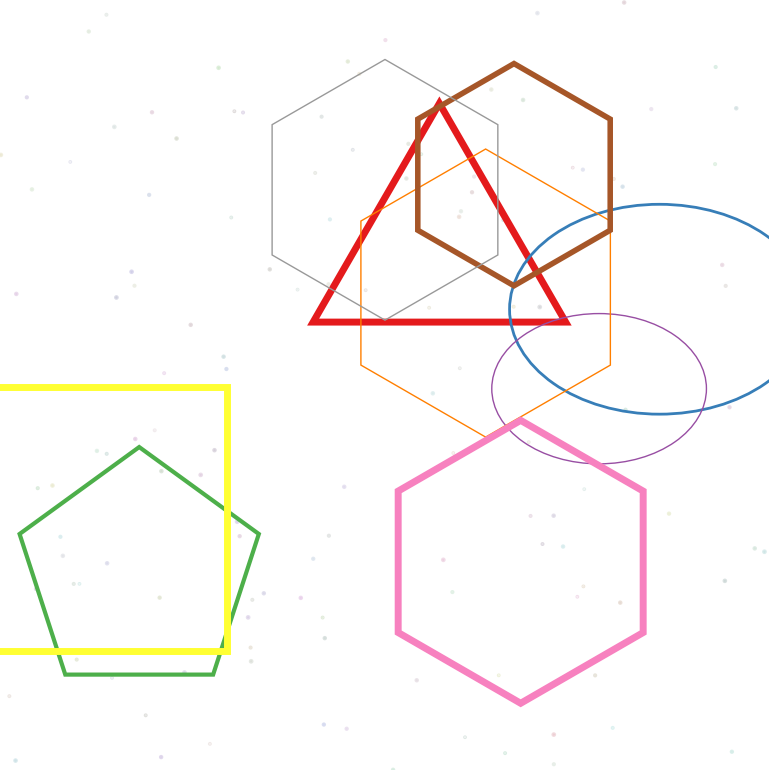[{"shape": "triangle", "thickness": 2.5, "radius": 0.95, "center": [0.571, 0.676]}, {"shape": "oval", "thickness": 1, "radius": 0.97, "center": [0.856, 0.598]}, {"shape": "pentagon", "thickness": 1.5, "radius": 0.82, "center": [0.181, 0.256]}, {"shape": "oval", "thickness": 0.5, "radius": 0.7, "center": [0.778, 0.495]}, {"shape": "hexagon", "thickness": 0.5, "radius": 0.94, "center": [0.631, 0.619]}, {"shape": "square", "thickness": 2.5, "radius": 0.86, "center": [0.123, 0.326]}, {"shape": "hexagon", "thickness": 2, "radius": 0.72, "center": [0.668, 0.773]}, {"shape": "hexagon", "thickness": 2.5, "radius": 0.92, "center": [0.676, 0.27]}, {"shape": "hexagon", "thickness": 0.5, "radius": 0.85, "center": [0.5, 0.753]}]